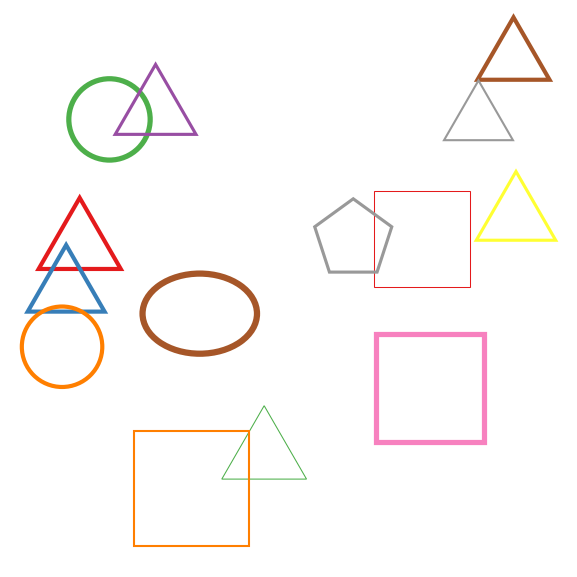[{"shape": "square", "thickness": 0.5, "radius": 0.42, "center": [0.73, 0.586]}, {"shape": "triangle", "thickness": 2, "radius": 0.41, "center": [0.138, 0.574]}, {"shape": "triangle", "thickness": 2, "radius": 0.38, "center": [0.115, 0.498]}, {"shape": "triangle", "thickness": 0.5, "radius": 0.42, "center": [0.457, 0.212]}, {"shape": "circle", "thickness": 2.5, "radius": 0.35, "center": [0.19, 0.792]}, {"shape": "triangle", "thickness": 1.5, "radius": 0.4, "center": [0.269, 0.807]}, {"shape": "square", "thickness": 1, "radius": 0.5, "center": [0.331, 0.153]}, {"shape": "circle", "thickness": 2, "radius": 0.35, "center": [0.107, 0.399]}, {"shape": "triangle", "thickness": 1.5, "radius": 0.4, "center": [0.894, 0.623]}, {"shape": "oval", "thickness": 3, "radius": 0.5, "center": [0.346, 0.456]}, {"shape": "triangle", "thickness": 2, "radius": 0.36, "center": [0.889, 0.897]}, {"shape": "square", "thickness": 2.5, "radius": 0.47, "center": [0.745, 0.327]}, {"shape": "triangle", "thickness": 1, "radius": 0.34, "center": [0.829, 0.791]}, {"shape": "pentagon", "thickness": 1.5, "radius": 0.35, "center": [0.612, 0.585]}]